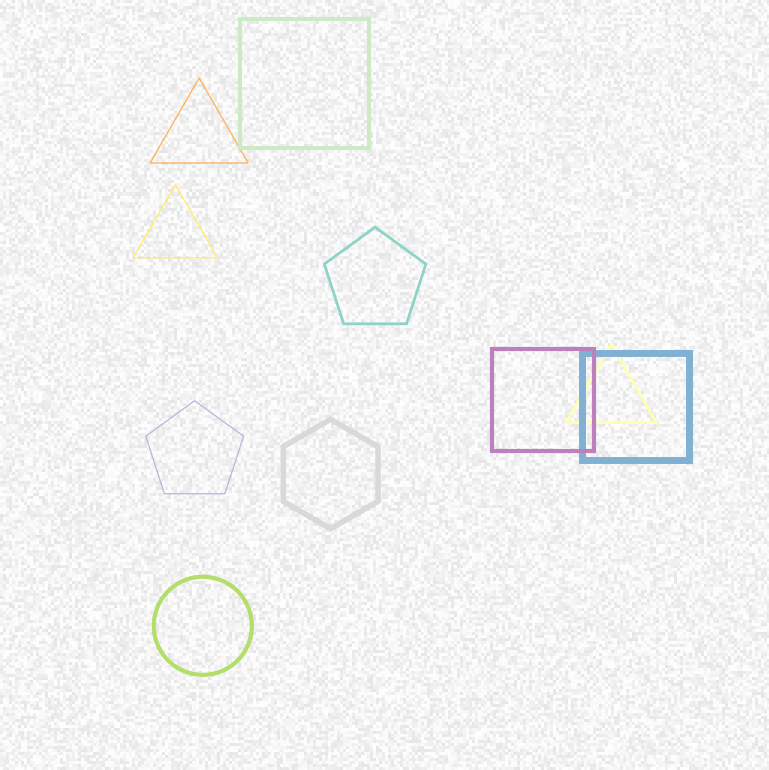[{"shape": "pentagon", "thickness": 1, "radius": 0.35, "center": [0.487, 0.636]}, {"shape": "triangle", "thickness": 1, "radius": 0.34, "center": [0.794, 0.485]}, {"shape": "pentagon", "thickness": 0.5, "radius": 0.33, "center": [0.253, 0.413]}, {"shape": "square", "thickness": 2.5, "radius": 0.35, "center": [0.825, 0.472]}, {"shape": "triangle", "thickness": 0.5, "radius": 0.37, "center": [0.259, 0.825]}, {"shape": "circle", "thickness": 1.5, "radius": 0.32, "center": [0.263, 0.187]}, {"shape": "hexagon", "thickness": 2, "radius": 0.36, "center": [0.429, 0.384]}, {"shape": "square", "thickness": 1.5, "radius": 0.33, "center": [0.705, 0.48]}, {"shape": "square", "thickness": 1.5, "radius": 0.42, "center": [0.396, 0.891]}, {"shape": "triangle", "thickness": 0.5, "radius": 0.32, "center": [0.228, 0.697]}]